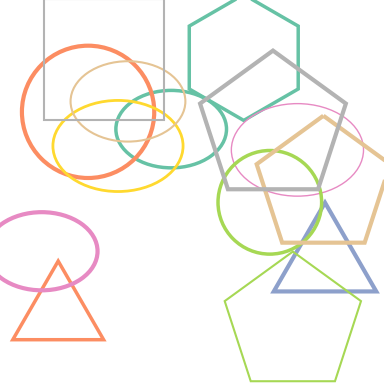[{"shape": "oval", "thickness": 2.5, "radius": 0.72, "center": [0.445, 0.665]}, {"shape": "hexagon", "thickness": 2.5, "radius": 0.82, "center": [0.633, 0.851]}, {"shape": "circle", "thickness": 3, "radius": 0.86, "center": [0.229, 0.709]}, {"shape": "triangle", "thickness": 2.5, "radius": 0.68, "center": [0.151, 0.186]}, {"shape": "triangle", "thickness": 3, "radius": 0.77, "center": [0.844, 0.32]}, {"shape": "oval", "thickness": 1, "radius": 0.86, "center": [0.773, 0.611]}, {"shape": "oval", "thickness": 3, "radius": 0.72, "center": [0.108, 0.347]}, {"shape": "pentagon", "thickness": 1.5, "radius": 0.93, "center": [0.761, 0.16]}, {"shape": "circle", "thickness": 2.5, "radius": 0.67, "center": [0.701, 0.475]}, {"shape": "oval", "thickness": 2, "radius": 0.85, "center": [0.306, 0.621]}, {"shape": "oval", "thickness": 1.5, "radius": 0.75, "center": [0.332, 0.737]}, {"shape": "pentagon", "thickness": 3, "radius": 0.91, "center": [0.84, 0.517]}, {"shape": "pentagon", "thickness": 3, "radius": 1.0, "center": [0.709, 0.669]}, {"shape": "square", "thickness": 1.5, "radius": 0.78, "center": [0.27, 0.846]}]